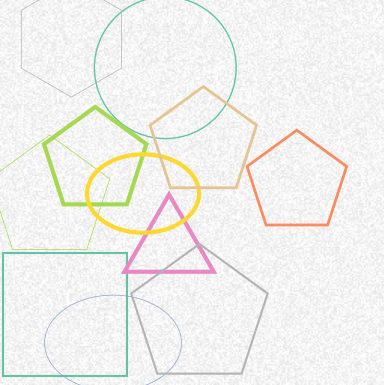[{"shape": "square", "thickness": 1.5, "radius": 0.8, "center": [0.169, 0.182]}, {"shape": "circle", "thickness": 1, "radius": 0.92, "center": [0.429, 0.824]}, {"shape": "pentagon", "thickness": 2, "radius": 0.68, "center": [0.771, 0.526]}, {"shape": "oval", "thickness": 0.5, "radius": 0.89, "center": [0.294, 0.109]}, {"shape": "triangle", "thickness": 3, "radius": 0.67, "center": [0.439, 0.361]}, {"shape": "pentagon", "thickness": 3, "radius": 0.7, "center": [0.247, 0.582]}, {"shape": "pentagon", "thickness": 0.5, "radius": 0.82, "center": [0.129, 0.485]}, {"shape": "oval", "thickness": 3, "radius": 0.73, "center": [0.372, 0.497]}, {"shape": "pentagon", "thickness": 2, "radius": 0.73, "center": [0.528, 0.63]}, {"shape": "pentagon", "thickness": 1.5, "radius": 0.93, "center": [0.518, 0.18]}, {"shape": "hexagon", "thickness": 0.5, "radius": 0.75, "center": [0.185, 0.898]}]